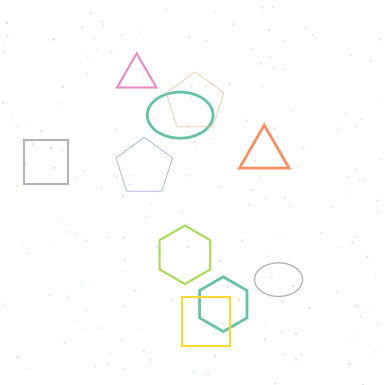[{"shape": "hexagon", "thickness": 2, "radius": 0.36, "center": [0.58, 0.21]}, {"shape": "oval", "thickness": 2, "radius": 0.43, "center": [0.468, 0.701]}, {"shape": "triangle", "thickness": 2, "radius": 0.37, "center": [0.686, 0.601]}, {"shape": "pentagon", "thickness": 0.5, "radius": 0.39, "center": [0.375, 0.566]}, {"shape": "triangle", "thickness": 1.5, "radius": 0.3, "center": [0.355, 0.802]}, {"shape": "hexagon", "thickness": 1.5, "radius": 0.38, "center": [0.48, 0.338]}, {"shape": "square", "thickness": 1.5, "radius": 0.31, "center": [0.535, 0.165]}, {"shape": "pentagon", "thickness": 0.5, "radius": 0.39, "center": [0.507, 0.735]}, {"shape": "square", "thickness": 1.5, "radius": 0.29, "center": [0.12, 0.579]}, {"shape": "oval", "thickness": 1, "radius": 0.31, "center": [0.724, 0.274]}]